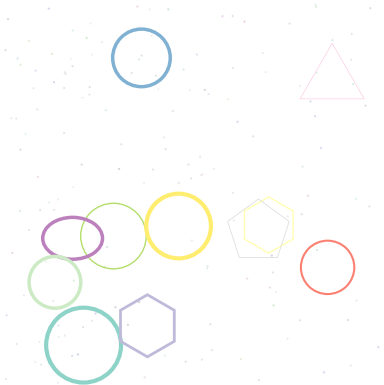[{"shape": "circle", "thickness": 3, "radius": 0.49, "center": [0.217, 0.104]}, {"shape": "hexagon", "thickness": 1, "radius": 0.36, "center": [0.698, 0.416]}, {"shape": "hexagon", "thickness": 2, "radius": 0.4, "center": [0.383, 0.154]}, {"shape": "circle", "thickness": 1.5, "radius": 0.35, "center": [0.851, 0.306]}, {"shape": "circle", "thickness": 2.5, "radius": 0.37, "center": [0.367, 0.85]}, {"shape": "circle", "thickness": 1, "radius": 0.43, "center": [0.295, 0.387]}, {"shape": "triangle", "thickness": 0.5, "radius": 0.48, "center": [0.863, 0.791]}, {"shape": "pentagon", "thickness": 0.5, "radius": 0.42, "center": [0.671, 0.399]}, {"shape": "oval", "thickness": 2.5, "radius": 0.39, "center": [0.189, 0.381]}, {"shape": "circle", "thickness": 2.5, "radius": 0.34, "center": [0.143, 0.267]}, {"shape": "circle", "thickness": 3, "radius": 0.42, "center": [0.464, 0.413]}]